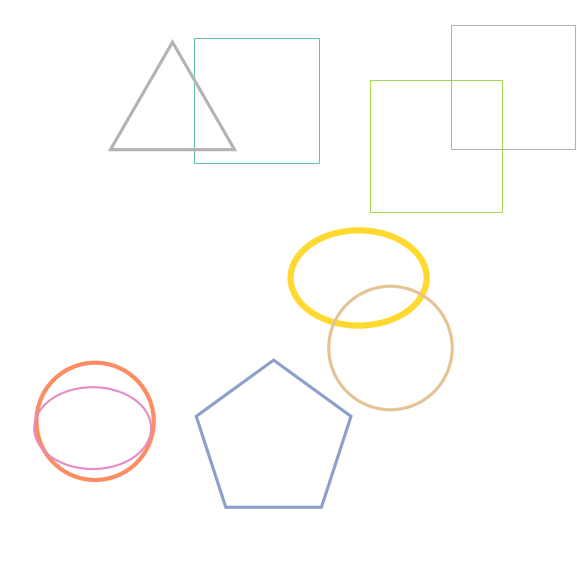[{"shape": "square", "thickness": 0.5, "radius": 0.54, "center": [0.444, 0.825]}, {"shape": "circle", "thickness": 2, "radius": 0.51, "center": [0.165, 0.27]}, {"shape": "pentagon", "thickness": 1.5, "radius": 0.7, "center": [0.474, 0.235]}, {"shape": "oval", "thickness": 1, "radius": 0.51, "center": [0.16, 0.258]}, {"shape": "square", "thickness": 0.5, "radius": 0.57, "center": [0.755, 0.746]}, {"shape": "oval", "thickness": 3, "radius": 0.59, "center": [0.621, 0.518]}, {"shape": "circle", "thickness": 1.5, "radius": 0.53, "center": [0.676, 0.397]}, {"shape": "square", "thickness": 0.5, "radius": 0.54, "center": [0.889, 0.849]}, {"shape": "triangle", "thickness": 1.5, "radius": 0.62, "center": [0.299, 0.802]}]